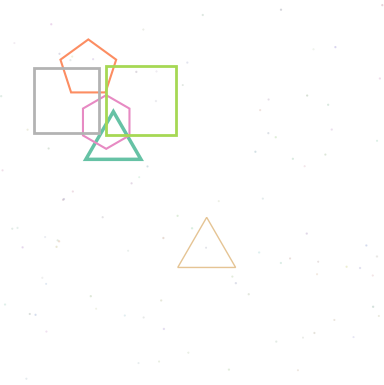[{"shape": "triangle", "thickness": 2.5, "radius": 0.41, "center": [0.294, 0.627]}, {"shape": "pentagon", "thickness": 1.5, "radius": 0.38, "center": [0.229, 0.821]}, {"shape": "hexagon", "thickness": 1.5, "radius": 0.35, "center": [0.276, 0.683]}, {"shape": "square", "thickness": 2, "radius": 0.45, "center": [0.366, 0.739]}, {"shape": "triangle", "thickness": 1, "radius": 0.43, "center": [0.537, 0.349]}, {"shape": "square", "thickness": 2, "radius": 0.42, "center": [0.174, 0.739]}]